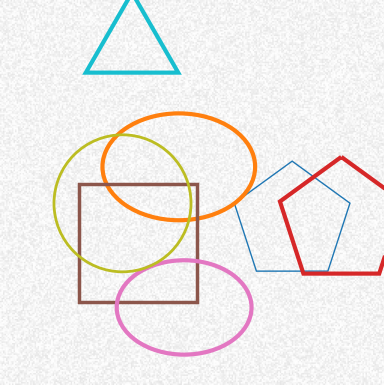[{"shape": "pentagon", "thickness": 1, "radius": 0.79, "center": [0.759, 0.423]}, {"shape": "oval", "thickness": 3, "radius": 0.99, "center": [0.464, 0.567]}, {"shape": "pentagon", "thickness": 3, "radius": 0.84, "center": [0.887, 0.425]}, {"shape": "square", "thickness": 2.5, "radius": 0.76, "center": [0.358, 0.369]}, {"shape": "oval", "thickness": 3, "radius": 0.88, "center": [0.478, 0.201]}, {"shape": "circle", "thickness": 2, "radius": 0.89, "center": [0.318, 0.472]}, {"shape": "triangle", "thickness": 3, "radius": 0.69, "center": [0.343, 0.881]}]